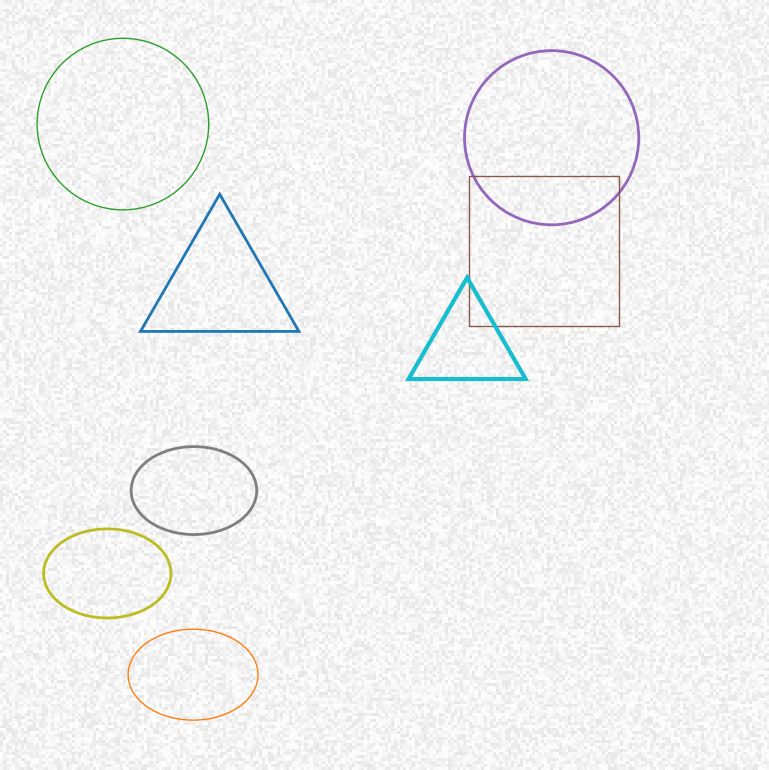[{"shape": "triangle", "thickness": 1, "radius": 0.59, "center": [0.285, 0.629]}, {"shape": "oval", "thickness": 0.5, "radius": 0.42, "center": [0.251, 0.124]}, {"shape": "circle", "thickness": 0.5, "radius": 0.56, "center": [0.16, 0.839]}, {"shape": "circle", "thickness": 1, "radius": 0.57, "center": [0.716, 0.821]}, {"shape": "square", "thickness": 0.5, "radius": 0.49, "center": [0.706, 0.674]}, {"shape": "oval", "thickness": 1, "radius": 0.41, "center": [0.252, 0.363]}, {"shape": "oval", "thickness": 1, "radius": 0.41, "center": [0.139, 0.255]}, {"shape": "triangle", "thickness": 1.5, "radius": 0.44, "center": [0.607, 0.552]}]